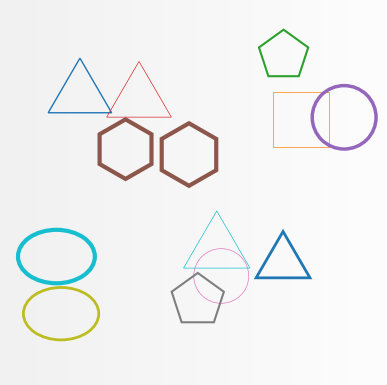[{"shape": "triangle", "thickness": 1, "radius": 0.47, "center": [0.206, 0.754]}, {"shape": "triangle", "thickness": 2, "radius": 0.4, "center": [0.73, 0.318]}, {"shape": "square", "thickness": 0.5, "radius": 0.36, "center": [0.776, 0.689]}, {"shape": "pentagon", "thickness": 1.5, "radius": 0.33, "center": [0.732, 0.856]}, {"shape": "triangle", "thickness": 0.5, "radius": 0.48, "center": [0.359, 0.744]}, {"shape": "circle", "thickness": 2.5, "radius": 0.41, "center": [0.888, 0.695]}, {"shape": "hexagon", "thickness": 3, "radius": 0.39, "center": [0.324, 0.613]}, {"shape": "hexagon", "thickness": 3, "radius": 0.41, "center": [0.488, 0.599]}, {"shape": "circle", "thickness": 0.5, "radius": 0.35, "center": [0.571, 0.283]}, {"shape": "pentagon", "thickness": 1.5, "radius": 0.35, "center": [0.51, 0.22]}, {"shape": "oval", "thickness": 2, "radius": 0.49, "center": [0.158, 0.185]}, {"shape": "oval", "thickness": 3, "radius": 0.5, "center": [0.146, 0.334]}, {"shape": "triangle", "thickness": 0.5, "radius": 0.49, "center": [0.559, 0.353]}]